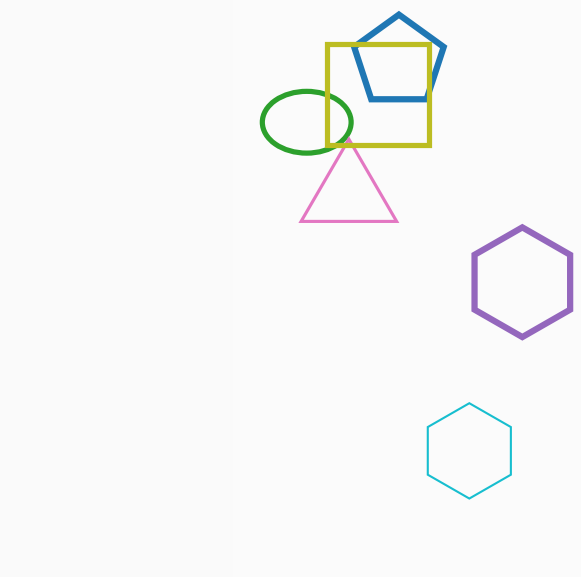[{"shape": "pentagon", "thickness": 3, "radius": 0.41, "center": [0.686, 0.893]}, {"shape": "oval", "thickness": 2.5, "radius": 0.38, "center": [0.528, 0.787]}, {"shape": "hexagon", "thickness": 3, "radius": 0.47, "center": [0.899, 0.51]}, {"shape": "triangle", "thickness": 1.5, "radius": 0.47, "center": [0.6, 0.663]}, {"shape": "square", "thickness": 2.5, "radius": 0.44, "center": [0.651, 0.836]}, {"shape": "hexagon", "thickness": 1, "radius": 0.41, "center": [0.807, 0.218]}]